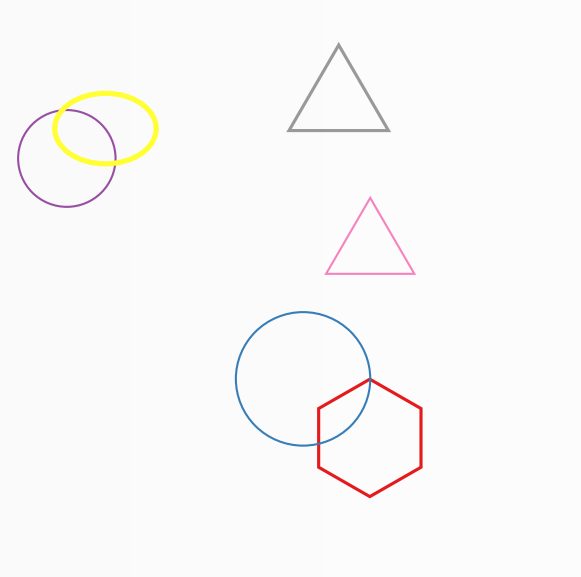[{"shape": "hexagon", "thickness": 1.5, "radius": 0.51, "center": [0.636, 0.241]}, {"shape": "circle", "thickness": 1, "radius": 0.58, "center": [0.521, 0.343]}, {"shape": "circle", "thickness": 1, "radius": 0.42, "center": [0.115, 0.725]}, {"shape": "oval", "thickness": 2.5, "radius": 0.44, "center": [0.181, 0.776]}, {"shape": "triangle", "thickness": 1, "radius": 0.44, "center": [0.637, 0.569]}, {"shape": "triangle", "thickness": 1.5, "radius": 0.49, "center": [0.583, 0.822]}]